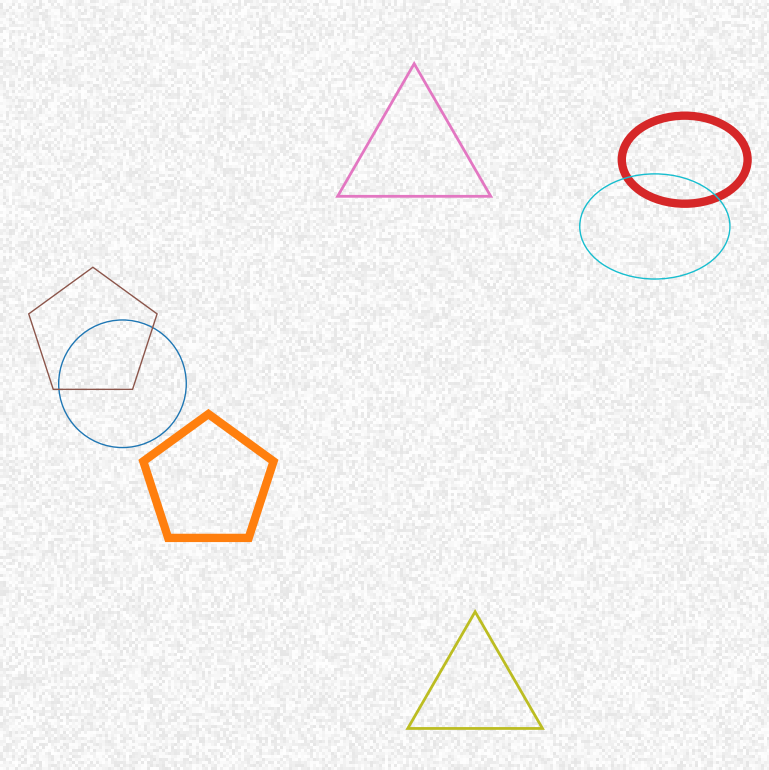[{"shape": "circle", "thickness": 0.5, "radius": 0.41, "center": [0.159, 0.502]}, {"shape": "pentagon", "thickness": 3, "radius": 0.44, "center": [0.271, 0.373]}, {"shape": "oval", "thickness": 3, "radius": 0.41, "center": [0.889, 0.793]}, {"shape": "pentagon", "thickness": 0.5, "radius": 0.44, "center": [0.121, 0.565]}, {"shape": "triangle", "thickness": 1, "radius": 0.57, "center": [0.538, 0.802]}, {"shape": "triangle", "thickness": 1, "radius": 0.51, "center": [0.617, 0.104]}, {"shape": "oval", "thickness": 0.5, "radius": 0.49, "center": [0.85, 0.706]}]